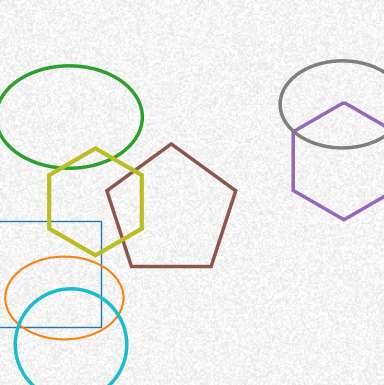[{"shape": "square", "thickness": 1, "radius": 0.69, "center": [0.124, 0.288]}, {"shape": "oval", "thickness": 1.5, "radius": 0.77, "center": [0.167, 0.226]}, {"shape": "oval", "thickness": 2.5, "radius": 0.95, "center": [0.18, 0.696]}, {"shape": "hexagon", "thickness": 2.5, "radius": 0.76, "center": [0.893, 0.582]}, {"shape": "pentagon", "thickness": 2.5, "radius": 0.88, "center": [0.445, 0.45]}, {"shape": "oval", "thickness": 2.5, "radius": 0.81, "center": [0.889, 0.729]}, {"shape": "hexagon", "thickness": 3, "radius": 0.69, "center": [0.248, 0.476]}, {"shape": "circle", "thickness": 2.5, "radius": 0.72, "center": [0.184, 0.105]}]